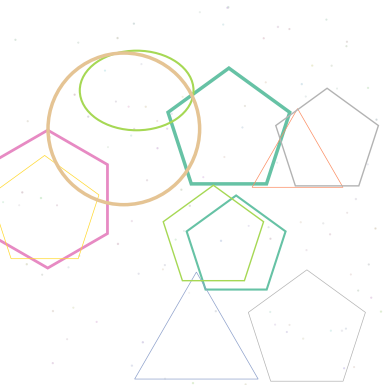[{"shape": "pentagon", "thickness": 2.5, "radius": 0.83, "center": [0.595, 0.657]}, {"shape": "pentagon", "thickness": 1.5, "radius": 0.68, "center": [0.613, 0.357]}, {"shape": "triangle", "thickness": 0.5, "radius": 0.68, "center": [0.773, 0.582]}, {"shape": "triangle", "thickness": 0.5, "radius": 0.93, "center": [0.51, 0.108]}, {"shape": "hexagon", "thickness": 2, "radius": 0.9, "center": [0.124, 0.483]}, {"shape": "pentagon", "thickness": 1, "radius": 0.68, "center": [0.554, 0.382]}, {"shape": "oval", "thickness": 1.5, "radius": 0.74, "center": [0.355, 0.765]}, {"shape": "pentagon", "thickness": 0.5, "radius": 0.74, "center": [0.116, 0.448]}, {"shape": "circle", "thickness": 2.5, "radius": 0.98, "center": [0.322, 0.665]}, {"shape": "pentagon", "thickness": 0.5, "radius": 0.8, "center": [0.797, 0.139]}, {"shape": "pentagon", "thickness": 1, "radius": 0.7, "center": [0.85, 0.631]}]